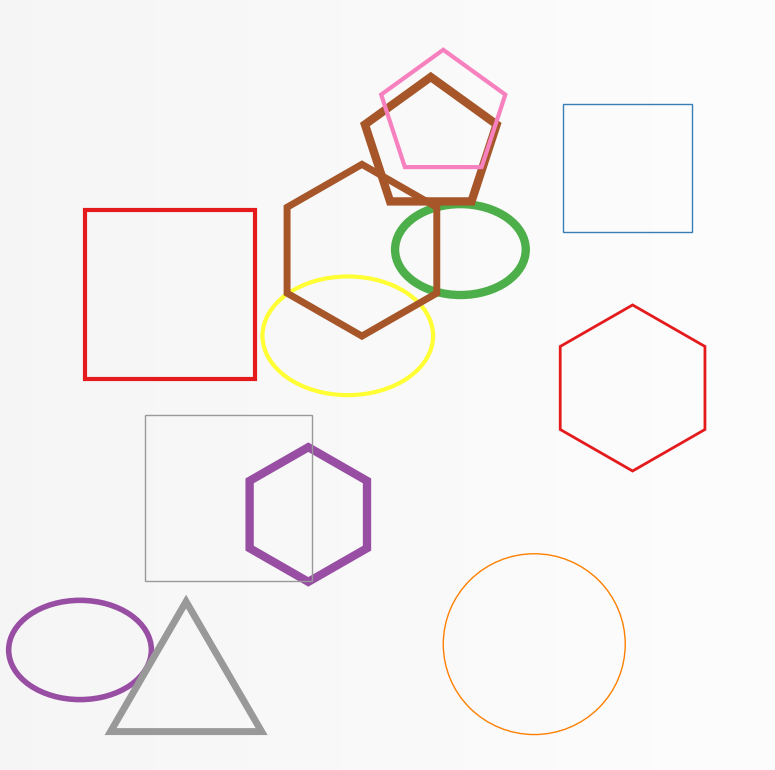[{"shape": "hexagon", "thickness": 1, "radius": 0.54, "center": [0.816, 0.496]}, {"shape": "square", "thickness": 1.5, "radius": 0.55, "center": [0.22, 0.618]}, {"shape": "square", "thickness": 0.5, "radius": 0.42, "center": [0.81, 0.782]}, {"shape": "oval", "thickness": 3, "radius": 0.42, "center": [0.594, 0.676]}, {"shape": "hexagon", "thickness": 3, "radius": 0.44, "center": [0.398, 0.332]}, {"shape": "oval", "thickness": 2, "radius": 0.46, "center": [0.103, 0.156]}, {"shape": "circle", "thickness": 0.5, "radius": 0.59, "center": [0.689, 0.163]}, {"shape": "oval", "thickness": 1.5, "radius": 0.55, "center": [0.449, 0.564]}, {"shape": "hexagon", "thickness": 2.5, "radius": 0.56, "center": [0.467, 0.675]}, {"shape": "pentagon", "thickness": 3, "radius": 0.45, "center": [0.556, 0.811]}, {"shape": "pentagon", "thickness": 1.5, "radius": 0.42, "center": [0.572, 0.851]}, {"shape": "square", "thickness": 0.5, "radius": 0.54, "center": [0.295, 0.354]}, {"shape": "triangle", "thickness": 2.5, "radius": 0.56, "center": [0.24, 0.106]}]